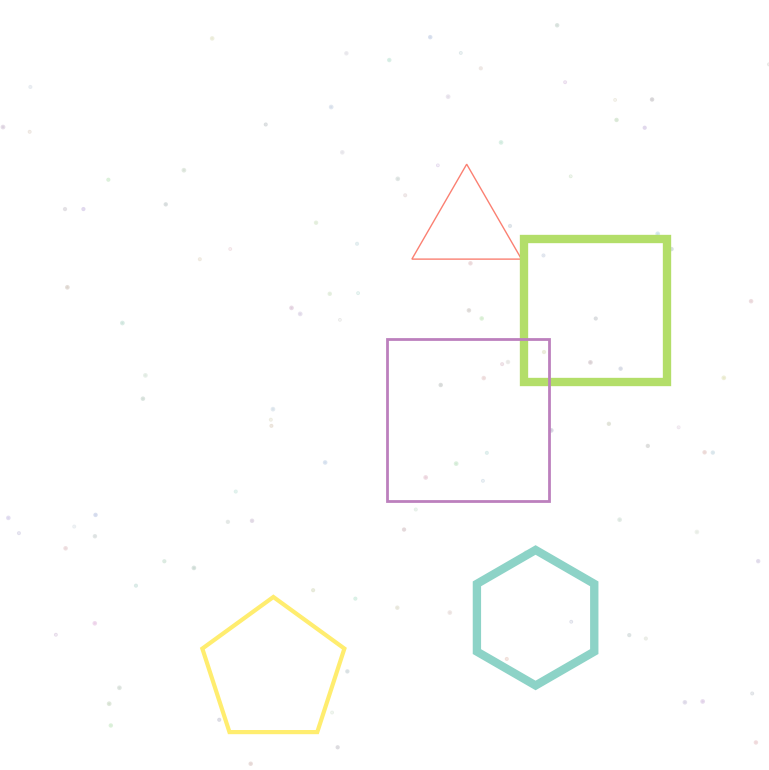[{"shape": "hexagon", "thickness": 3, "radius": 0.44, "center": [0.696, 0.198]}, {"shape": "triangle", "thickness": 0.5, "radius": 0.41, "center": [0.606, 0.705]}, {"shape": "square", "thickness": 3, "radius": 0.46, "center": [0.774, 0.597]}, {"shape": "square", "thickness": 1, "radius": 0.53, "center": [0.608, 0.455]}, {"shape": "pentagon", "thickness": 1.5, "radius": 0.48, "center": [0.355, 0.128]}]